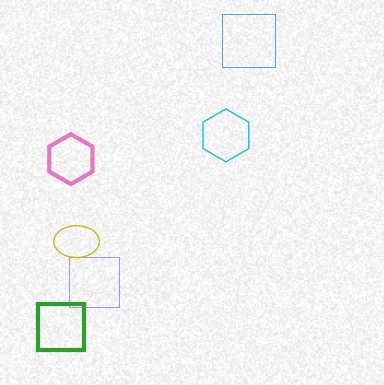[{"shape": "square", "thickness": 0.5, "radius": 0.34, "center": [0.645, 0.894]}, {"shape": "square", "thickness": 3, "radius": 0.3, "center": [0.159, 0.152]}, {"shape": "square", "thickness": 0.5, "radius": 0.33, "center": [0.245, 0.268]}, {"shape": "hexagon", "thickness": 3, "radius": 0.32, "center": [0.184, 0.587]}, {"shape": "oval", "thickness": 1, "radius": 0.3, "center": [0.199, 0.373]}, {"shape": "hexagon", "thickness": 1, "radius": 0.34, "center": [0.587, 0.648]}]